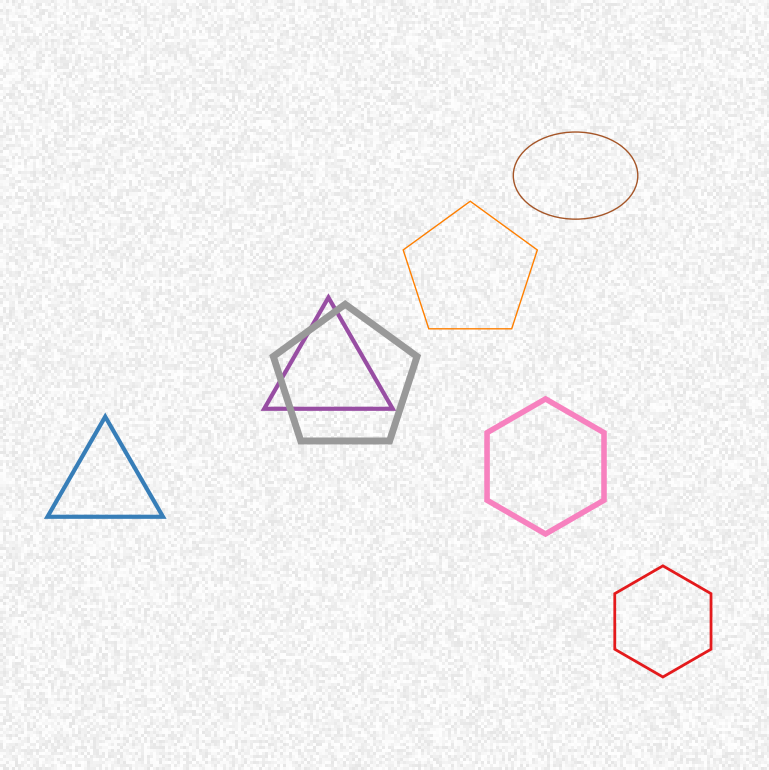[{"shape": "hexagon", "thickness": 1, "radius": 0.36, "center": [0.861, 0.193]}, {"shape": "triangle", "thickness": 1.5, "radius": 0.43, "center": [0.137, 0.372]}, {"shape": "triangle", "thickness": 1.5, "radius": 0.48, "center": [0.427, 0.517]}, {"shape": "pentagon", "thickness": 0.5, "radius": 0.46, "center": [0.611, 0.647]}, {"shape": "oval", "thickness": 0.5, "radius": 0.4, "center": [0.747, 0.772]}, {"shape": "hexagon", "thickness": 2, "radius": 0.44, "center": [0.708, 0.394]}, {"shape": "pentagon", "thickness": 2.5, "radius": 0.49, "center": [0.448, 0.507]}]